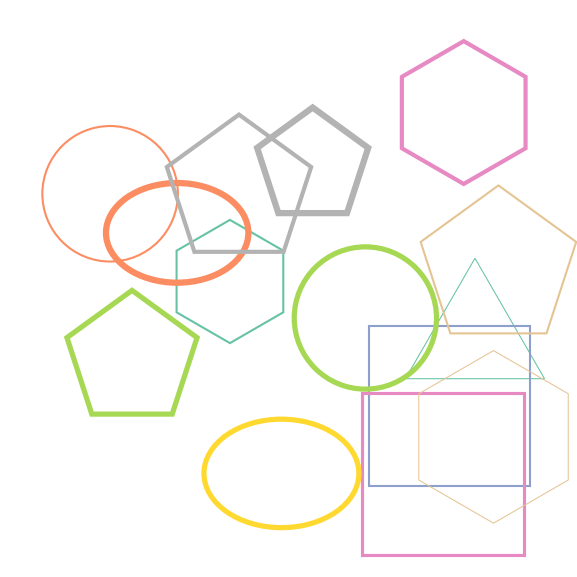[{"shape": "hexagon", "thickness": 1, "radius": 0.53, "center": [0.398, 0.512]}, {"shape": "triangle", "thickness": 0.5, "radius": 0.7, "center": [0.822, 0.413]}, {"shape": "circle", "thickness": 1, "radius": 0.59, "center": [0.191, 0.664]}, {"shape": "oval", "thickness": 3, "radius": 0.62, "center": [0.307, 0.596]}, {"shape": "square", "thickness": 1, "radius": 0.7, "center": [0.778, 0.296]}, {"shape": "hexagon", "thickness": 2, "radius": 0.62, "center": [0.803, 0.804]}, {"shape": "square", "thickness": 1.5, "radius": 0.7, "center": [0.768, 0.178]}, {"shape": "circle", "thickness": 2.5, "radius": 0.62, "center": [0.633, 0.448]}, {"shape": "pentagon", "thickness": 2.5, "radius": 0.59, "center": [0.229, 0.378]}, {"shape": "oval", "thickness": 2.5, "radius": 0.67, "center": [0.487, 0.179]}, {"shape": "hexagon", "thickness": 0.5, "radius": 0.75, "center": [0.855, 0.243]}, {"shape": "pentagon", "thickness": 1, "radius": 0.71, "center": [0.863, 0.536]}, {"shape": "pentagon", "thickness": 2, "radius": 0.66, "center": [0.414, 0.669]}, {"shape": "pentagon", "thickness": 3, "radius": 0.51, "center": [0.541, 0.712]}]